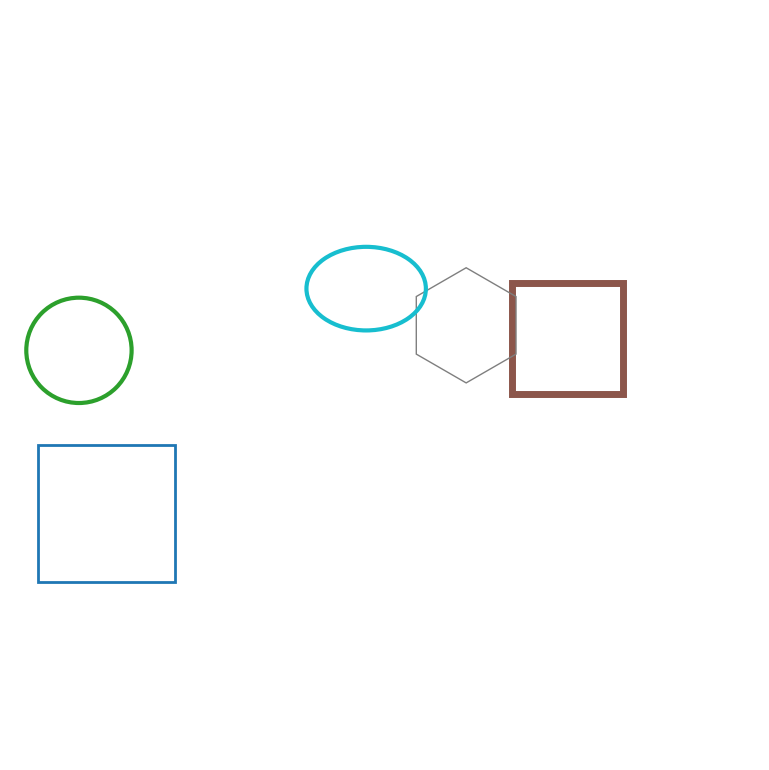[{"shape": "square", "thickness": 1, "radius": 0.44, "center": [0.138, 0.333]}, {"shape": "circle", "thickness": 1.5, "radius": 0.34, "center": [0.103, 0.545]}, {"shape": "square", "thickness": 2.5, "radius": 0.36, "center": [0.737, 0.56]}, {"shape": "hexagon", "thickness": 0.5, "radius": 0.37, "center": [0.605, 0.577]}, {"shape": "oval", "thickness": 1.5, "radius": 0.39, "center": [0.476, 0.625]}]